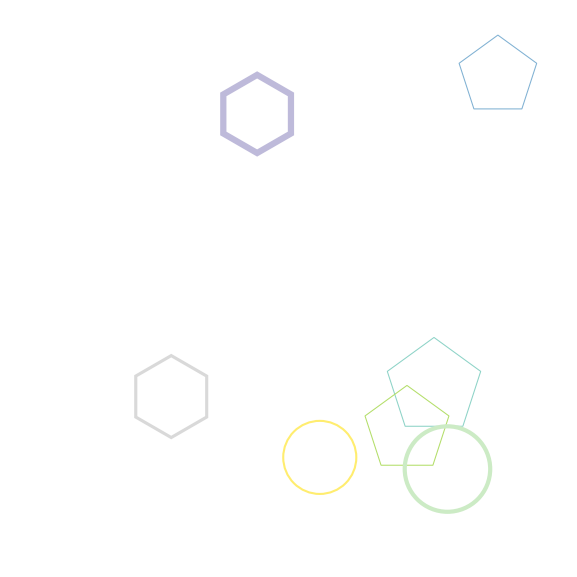[{"shape": "pentagon", "thickness": 0.5, "radius": 0.43, "center": [0.752, 0.33]}, {"shape": "hexagon", "thickness": 3, "radius": 0.34, "center": [0.445, 0.802]}, {"shape": "pentagon", "thickness": 0.5, "radius": 0.35, "center": [0.862, 0.868]}, {"shape": "pentagon", "thickness": 0.5, "radius": 0.38, "center": [0.705, 0.255]}, {"shape": "hexagon", "thickness": 1.5, "radius": 0.35, "center": [0.297, 0.312]}, {"shape": "circle", "thickness": 2, "radius": 0.37, "center": [0.775, 0.187]}, {"shape": "circle", "thickness": 1, "radius": 0.32, "center": [0.554, 0.207]}]